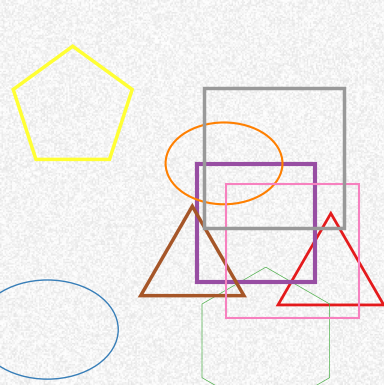[{"shape": "triangle", "thickness": 2, "radius": 0.79, "center": [0.859, 0.287]}, {"shape": "oval", "thickness": 1, "radius": 0.92, "center": [0.123, 0.144]}, {"shape": "hexagon", "thickness": 0.5, "radius": 0.96, "center": [0.69, 0.115]}, {"shape": "square", "thickness": 3, "radius": 0.77, "center": [0.666, 0.42]}, {"shape": "oval", "thickness": 1.5, "radius": 0.76, "center": [0.582, 0.576]}, {"shape": "pentagon", "thickness": 2.5, "radius": 0.81, "center": [0.189, 0.717]}, {"shape": "triangle", "thickness": 2.5, "radius": 0.77, "center": [0.5, 0.309]}, {"shape": "square", "thickness": 1.5, "radius": 0.87, "center": [0.76, 0.348]}, {"shape": "square", "thickness": 2.5, "radius": 0.91, "center": [0.712, 0.59]}]